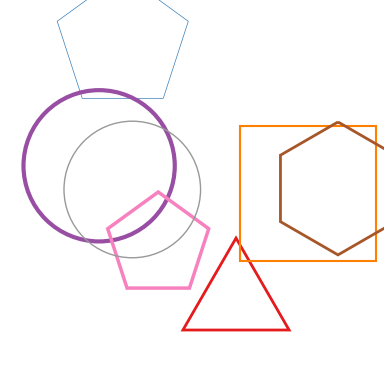[{"shape": "triangle", "thickness": 2, "radius": 0.8, "center": [0.613, 0.222]}, {"shape": "pentagon", "thickness": 0.5, "radius": 0.9, "center": [0.319, 0.889]}, {"shape": "circle", "thickness": 3, "radius": 0.98, "center": [0.257, 0.569]}, {"shape": "square", "thickness": 1.5, "radius": 0.88, "center": [0.801, 0.498]}, {"shape": "hexagon", "thickness": 2, "radius": 0.86, "center": [0.878, 0.511]}, {"shape": "pentagon", "thickness": 2.5, "radius": 0.69, "center": [0.411, 0.363]}, {"shape": "circle", "thickness": 1, "radius": 0.89, "center": [0.344, 0.508]}]